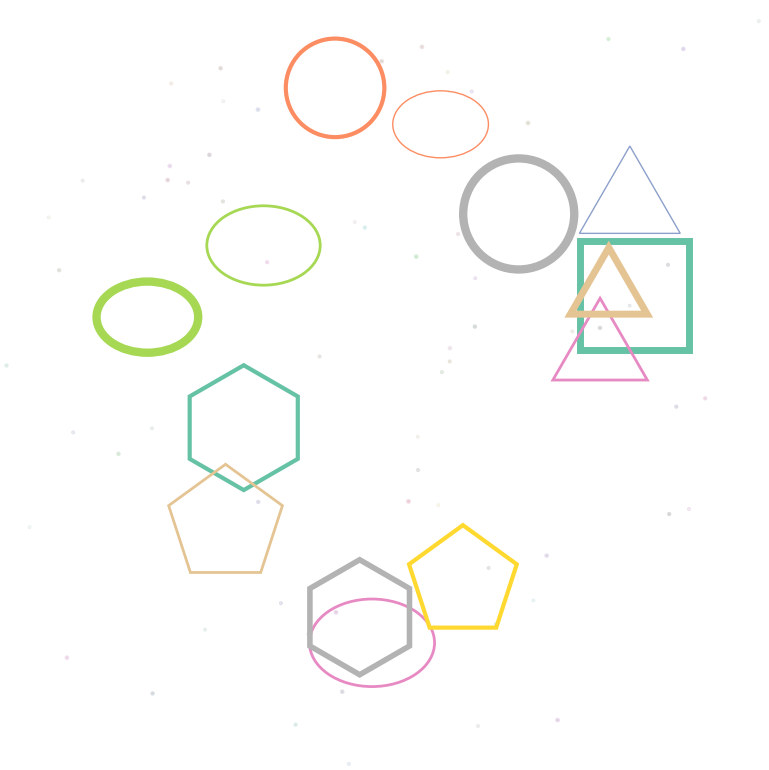[{"shape": "square", "thickness": 2.5, "radius": 0.35, "center": [0.824, 0.616]}, {"shape": "hexagon", "thickness": 1.5, "radius": 0.41, "center": [0.317, 0.445]}, {"shape": "oval", "thickness": 0.5, "radius": 0.31, "center": [0.572, 0.839]}, {"shape": "circle", "thickness": 1.5, "radius": 0.32, "center": [0.435, 0.886]}, {"shape": "triangle", "thickness": 0.5, "radius": 0.38, "center": [0.818, 0.735]}, {"shape": "oval", "thickness": 1, "radius": 0.41, "center": [0.483, 0.165]}, {"shape": "triangle", "thickness": 1, "radius": 0.35, "center": [0.779, 0.542]}, {"shape": "oval", "thickness": 1, "radius": 0.37, "center": [0.342, 0.681]}, {"shape": "oval", "thickness": 3, "radius": 0.33, "center": [0.191, 0.588]}, {"shape": "pentagon", "thickness": 1.5, "radius": 0.37, "center": [0.601, 0.244]}, {"shape": "pentagon", "thickness": 1, "radius": 0.39, "center": [0.293, 0.319]}, {"shape": "triangle", "thickness": 2.5, "radius": 0.29, "center": [0.791, 0.621]}, {"shape": "hexagon", "thickness": 2, "radius": 0.37, "center": [0.467, 0.198]}, {"shape": "circle", "thickness": 3, "radius": 0.36, "center": [0.674, 0.722]}]